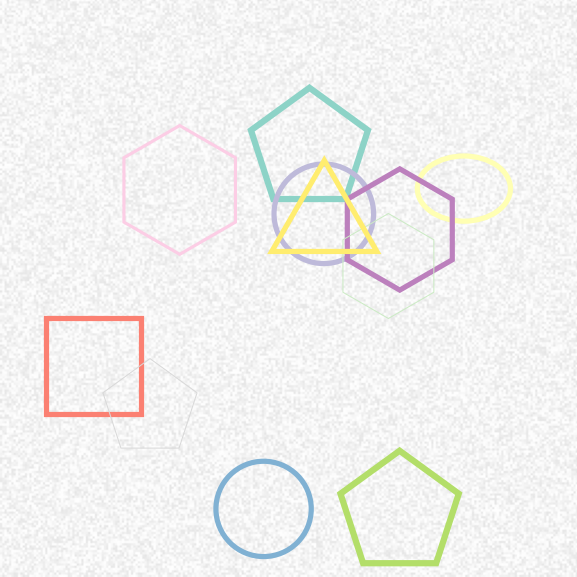[{"shape": "pentagon", "thickness": 3, "radius": 0.53, "center": [0.536, 0.741]}, {"shape": "oval", "thickness": 2.5, "radius": 0.4, "center": [0.803, 0.673]}, {"shape": "circle", "thickness": 2.5, "radius": 0.43, "center": [0.561, 0.629]}, {"shape": "square", "thickness": 2.5, "radius": 0.41, "center": [0.162, 0.365]}, {"shape": "circle", "thickness": 2.5, "radius": 0.41, "center": [0.456, 0.118]}, {"shape": "pentagon", "thickness": 3, "radius": 0.54, "center": [0.692, 0.111]}, {"shape": "hexagon", "thickness": 1.5, "radius": 0.56, "center": [0.311, 0.67]}, {"shape": "pentagon", "thickness": 0.5, "radius": 0.43, "center": [0.26, 0.293]}, {"shape": "hexagon", "thickness": 2.5, "radius": 0.52, "center": [0.692, 0.602]}, {"shape": "hexagon", "thickness": 0.5, "radius": 0.45, "center": [0.673, 0.539]}, {"shape": "triangle", "thickness": 2.5, "radius": 0.53, "center": [0.562, 0.616]}]